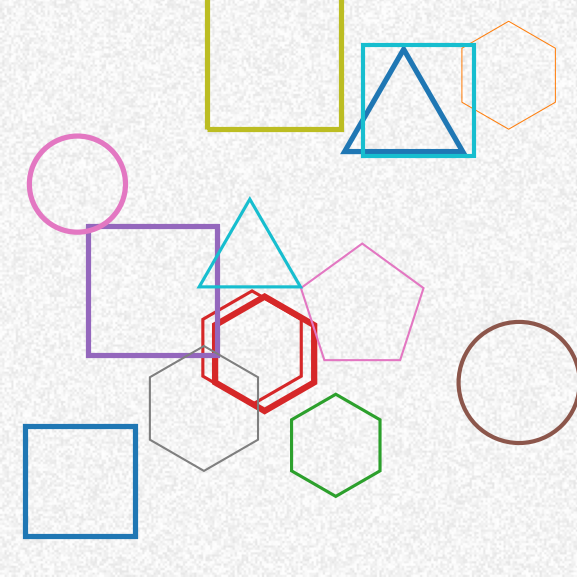[{"shape": "square", "thickness": 2.5, "radius": 0.48, "center": [0.138, 0.166]}, {"shape": "triangle", "thickness": 2.5, "radius": 0.59, "center": [0.699, 0.796]}, {"shape": "hexagon", "thickness": 0.5, "radius": 0.47, "center": [0.881, 0.869]}, {"shape": "hexagon", "thickness": 1.5, "radius": 0.44, "center": [0.581, 0.228]}, {"shape": "hexagon", "thickness": 3, "radius": 0.5, "center": [0.458, 0.387]}, {"shape": "hexagon", "thickness": 1.5, "radius": 0.49, "center": [0.436, 0.397]}, {"shape": "square", "thickness": 2.5, "radius": 0.56, "center": [0.264, 0.496]}, {"shape": "circle", "thickness": 2, "radius": 0.52, "center": [0.899, 0.337]}, {"shape": "circle", "thickness": 2.5, "radius": 0.42, "center": [0.134, 0.68]}, {"shape": "pentagon", "thickness": 1, "radius": 0.56, "center": [0.627, 0.466]}, {"shape": "hexagon", "thickness": 1, "radius": 0.54, "center": [0.353, 0.292]}, {"shape": "square", "thickness": 2.5, "radius": 0.58, "center": [0.475, 0.892]}, {"shape": "square", "thickness": 2, "radius": 0.48, "center": [0.725, 0.825]}, {"shape": "triangle", "thickness": 1.5, "radius": 0.51, "center": [0.433, 0.553]}]